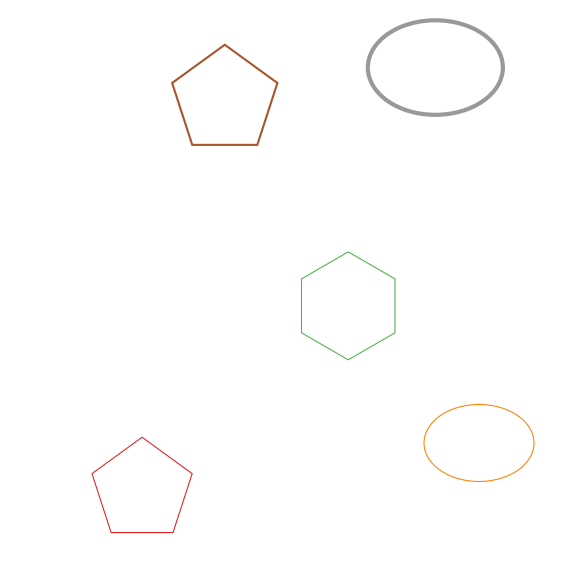[{"shape": "pentagon", "thickness": 0.5, "radius": 0.46, "center": [0.246, 0.151]}, {"shape": "hexagon", "thickness": 0.5, "radius": 0.47, "center": [0.603, 0.47]}, {"shape": "oval", "thickness": 0.5, "radius": 0.48, "center": [0.829, 0.232]}, {"shape": "pentagon", "thickness": 1, "radius": 0.48, "center": [0.389, 0.826]}, {"shape": "oval", "thickness": 2, "radius": 0.58, "center": [0.754, 0.882]}]